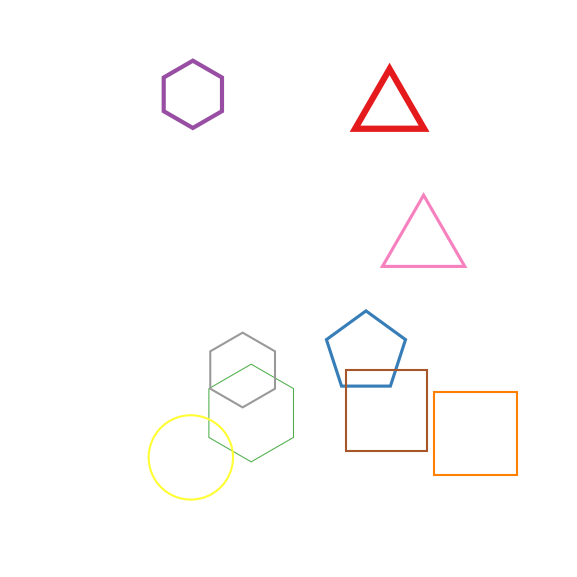[{"shape": "triangle", "thickness": 3, "radius": 0.34, "center": [0.675, 0.811]}, {"shape": "pentagon", "thickness": 1.5, "radius": 0.36, "center": [0.634, 0.389]}, {"shape": "hexagon", "thickness": 0.5, "radius": 0.42, "center": [0.435, 0.284]}, {"shape": "hexagon", "thickness": 2, "radius": 0.29, "center": [0.334, 0.836]}, {"shape": "square", "thickness": 1, "radius": 0.36, "center": [0.824, 0.249]}, {"shape": "circle", "thickness": 1, "radius": 0.37, "center": [0.33, 0.207]}, {"shape": "square", "thickness": 1, "radius": 0.35, "center": [0.669, 0.288]}, {"shape": "triangle", "thickness": 1.5, "radius": 0.41, "center": [0.734, 0.579]}, {"shape": "hexagon", "thickness": 1, "radius": 0.32, "center": [0.42, 0.358]}]